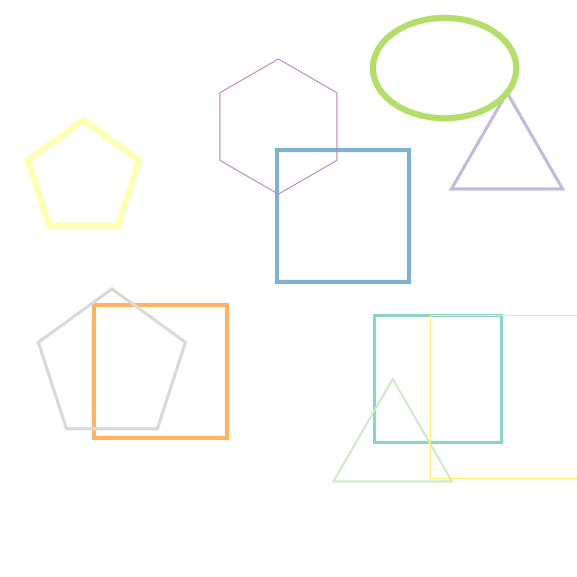[{"shape": "square", "thickness": 1.5, "radius": 0.55, "center": [0.758, 0.344]}, {"shape": "pentagon", "thickness": 3, "radius": 0.51, "center": [0.145, 0.69]}, {"shape": "triangle", "thickness": 1.5, "radius": 0.56, "center": [0.878, 0.728]}, {"shape": "square", "thickness": 2, "radius": 0.57, "center": [0.593, 0.626]}, {"shape": "square", "thickness": 2, "radius": 0.58, "center": [0.278, 0.356]}, {"shape": "oval", "thickness": 3, "radius": 0.62, "center": [0.77, 0.881]}, {"shape": "pentagon", "thickness": 1.5, "radius": 0.67, "center": [0.194, 0.365]}, {"shape": "hexagon", "thickness": 0.5, "radius": 0.59, "center": [0.482, 0.78]}, {"shape": "triangle", "thickness": 1, "radius": 0.59, "center": [0.68, 0.225]}, {"shape": "square", "thickness": 0.5, "radius": 0.71, "center": [0.886, 0.313]}]